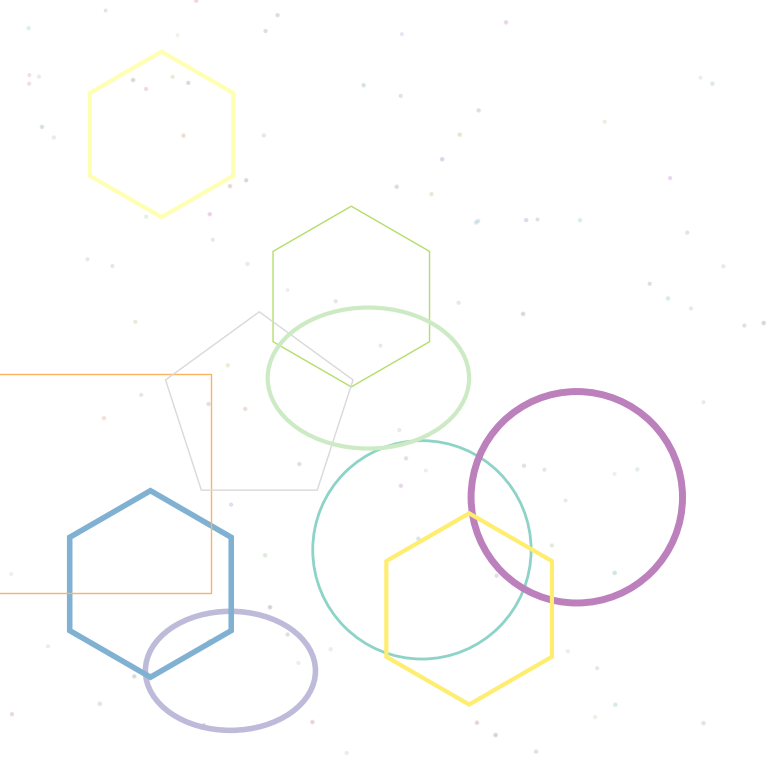[{"shape": "circle", "thickness": 1, "radius": 0.71, "center": [0.548, 0.286]}, {"shape": "hexagon", "thickness": 1.5, "radius": 0.54, "center": [0.21, 0.825]}, {"shape": "oval", "thickness": 2, "radius": 0.55, "center": [0.299, 0.129]}, {"shape": "hexagon", "thickness": 2, "radius": 0.61, "center": [0.195, 0.242]}, {"shape": "square", "thickness": 0.5, "radius": 0.71, "center": [0.131, 0.372]}, {"shape": "hexagon", "thickness": 0.5, "radius": 0.59, "center": [0.456, 0.615]}, {"shape": "pentagon", "thickness": 0.5, "radius": 0.64, "center": [0.337, 0.467]}, {"shape": "circle", "thickness": 2.5, "radius": 0.69, "center": [0.749, 0.354]}, {"shape": "oval", "thickness": 1.5, "radius": 0.65, "center": [0.478, 0.509]}, {"shape": "hexagon", "thickness": 1.5, "radius": 0.62, "center": [0.609, 0.209]}]